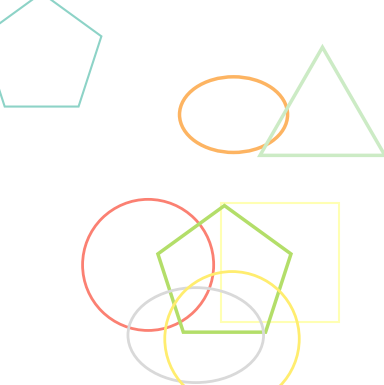[{"shape": "pentagon", "thickness": 1.5, "radius": 0.82, "center": [0.108, 0.855]}, {"shape": "square", "thickness": 1.5, "radius": 0.77, "center": [0.728, 0.318]}, {"shape": "circle", "thickness": 2, "radius": 0.85, "center": [0.385, 0.312]}, {"shape": "oval", "thickness": 2.5, "radius": 0.7, "center": [0.607, 0.702]}, {"shape": "pentagon", "thickness": 2.5, "radius": 0.91, "center": [0.583, 0.284]}, {"shape": "oval", "thickness": 2, "radius": 0.88, "center": [0.508, 0.13]}, {"shape": "triangle", "thickness": 2.5, "radius": 0.94, "center": [0.838, 0.69]}, {"shape": "circle", "thickness": 2, "radius": 0.87, "center": [0.603, 0.12]}]